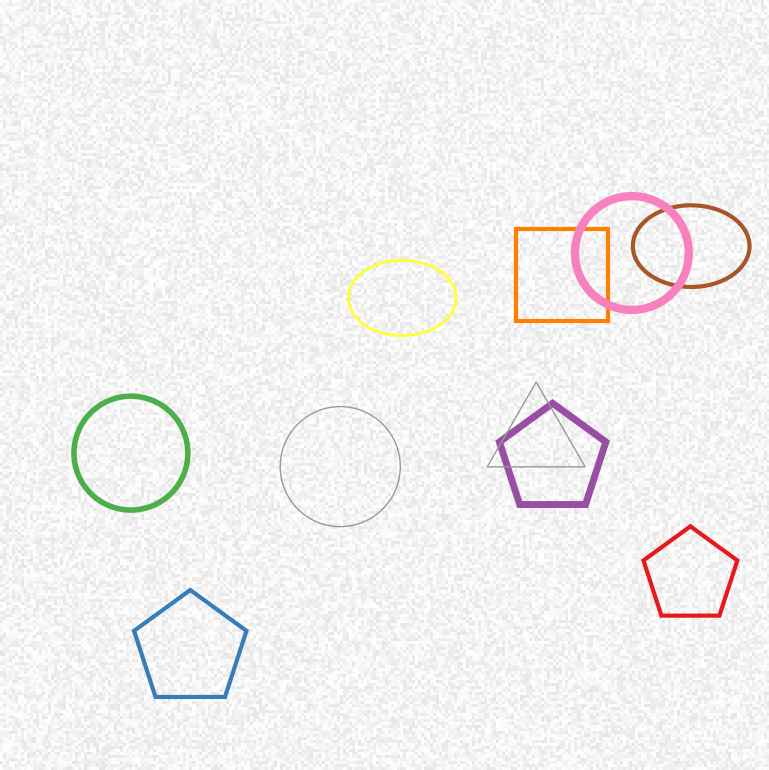[{"shape": "pentagon", "thickness": 1.5, "radius": 0.32, "center": [0.897, 0.252]}, {"shape": "pentagon", "thickness": 1.5, "radius": 0.38, "center": [0.247, 0.157]}, {"shape": "circle", "thickness": 2, "radius": 0.37, "center": [0.17, 0.412]}, {"shape": "pentagon", "thickness": 2.5, "radius": 0.36, "center": [0.718, 0.404]}, {"shape": "square", "thickness": 1.5, "radius": 0.3, "center": [0.729, 0.643]}, {"shape": "oval", "thickness": 1, "radius": 0.35, "center": [0.522, 0.613]}, {"shape": "oval", "thickness": 1.5, "radius": 0.38, "center": [0.898, 0.68]}, {"shape": "circle", "thickness": 3, "radius": 0.37, "center": [0.821, 0.671]}, {"shape": "triangle", "thickness": 0.5, "radius": 0.37, "center": [0.696, 0.43]}, {"shape": "circle", "thickness": 0.5, "radius": 0.39, "center": [0.442, 0.394]}]